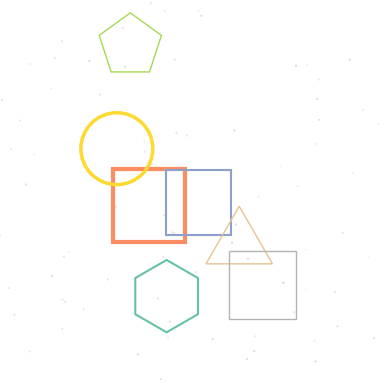[{"shape": "hexagon", "thickness": 1.5, "radius": 0.47, "center": [0.433, 0.231]}, {"shape": "square", "thickness": 3, "radius": 0.47, "center": [0.387, 0.467]}, {"shape": "square", "thickness": 1.5, "radius": 0.42, "center": [0.515, 0.474]}, {"shape": "pentagon", "thickness": 1, "radius": 0.42, "center": [0.338, 0.882]}, {"shape": "circle", "thickness": 2.5, "radius": 0.47, "center": [0.304, 0.614]}, {"shape": "triangle", "thickness": 1, "radius": 0.5, "center": [0.621, 0.365]}, {"shape": "square", "thickness": 1, "radius": 0.44, "center": [0.682, 0.26]}]